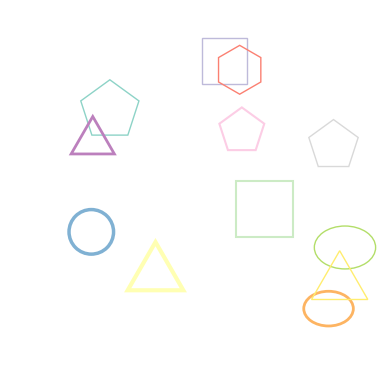[{"shape": "pentagon", "thickness": 1, "radius": 0.4, "center": [0.285, 0.713]}, {"shape": "triangle", "thickness": 3, "radius": 0.42, "center": [0.404, 0.288]}, {"shape": "square", "thickness": 1, "radius": 0.3, "center": [0.583, 0.841]}, {"shape": "hexagon", "thickness": 1, "radius": 0.32, "center": [0.623, 0.819]}, {"shape": "circle", "thickness": 2.5, "radius": 0.29, "center": [0.237, 0.398]}, {"shape": "oval", "thickness": 2, "radius": 0.32, "center": [0.853, 0.198]}, {"shape": "oval", "thickness": 1, "radius": 0.4, "center": [0.896, 0.357]}, {"shape": "pentagon", "thickness": 1.5, "radius": 0.31, "center": [0.628, 0.66]}, {"shape": "pentagon", "thickness": 1, "radius": 0.34, "center": [0.866, 0.622]}, {"shape": "triangle", "thickness": 2, "radius": 0.32, "center": [0.241, 0.633]}, {"shape": "square", "thickness": 1.5, "radius": 0.37, "center": [0.687, 0.456]}, {"shape": "triangle", "thickness": 1, "radius": 0.42, "center": [0.882, 0.264]}]